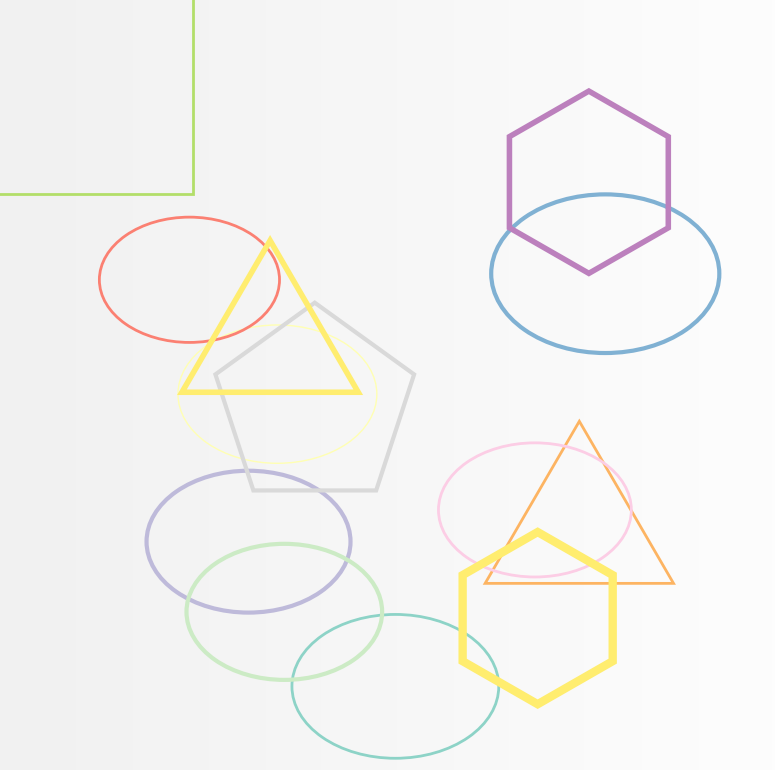[{"shape": "oval", "thickness": 1, "radius": 0.67, "center": [0.51, 0.109]}, {"shape": "oval", "thickness": 0.5, "radius": 0.64, "center": [0.358, 0.488]}, {"shape": "oval", "thickness": 1.5, "radius": 0.66, "center": [0.321, 0.297]}, {"shape": "oval", "thickness": 1, "radius": 0.58, "center": [0.244, 0.637]}, {"shape": "oval", "thickness": 1.5, "radius": 0.74, "center": [0.781, 0.645]}, {"shape": "triangle", "thickness": 1, "radius": 0.7, "center": [0.748, 0.313]}, {"shape": "square", "thickness": 1, "radius": 0.65, "center": [0.118, 0.879]}, {"shape": "oval", "thickness": 1, "radius": 0.62, "center": [0.69, 0.338]}, {"shape": "pentagon", "thickness": 1.5, "radius": 0.67, "center": [0.406, 0.472]}, {"shape": "hexagon", "thickness": 2, "radius": 0.59, "center": [0.76, 0.763]}, {"shape": "oval", "thickness": 1.5, "radius": 0.63, "center": [0.367, 0.205]}, {"shape": "triangle", "thickness": 2, "radius": 0.66, "center": [0.349, 0.556]}, {"shape": "hexagon", "thickness": 3, "radius": 0.56, "center": [0.694, 0.197]}]